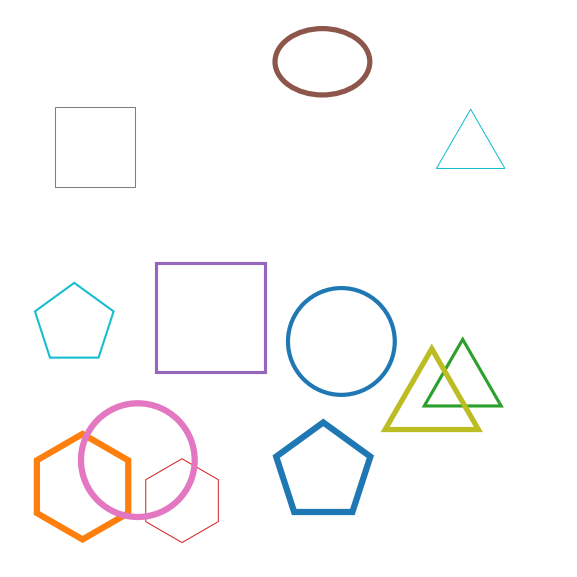[{"shape": "circle", "thickness": 2, "radius": 0.46, "center": [0.591, 0.408]}, {"shape": "pentagon", "thickness": 3, "radius": 0.43, "center": [0.56, 0.182]}, {"shape": "hexagon", "thickness": 3, "radius": 0.46, "center": [0.143, 0.156]}, {"shape": "triangle", "thickness": 1.5, "radius": 0.38, "center": [0.801, 0.335]}, {"shape": "hexagon", "thickness": 0.5, "radius": 0.36, "center": [0.315, 0.132]}, {"shape": "square", "thickness": 1.5, "radius": 0.47, "center": [0.364, 0.449]}, {"shape": "oval", "thickness": 2.5, "radius": 0.41, "center": [0.558, 0.892]}, {"shape": "circle", "thickness": 3, "radius": 0.49, "center": [0.239, 0.202]}, {"shape": "square", "thickness": 0.5, "radius": 0.35, "center": [0.164, 0.744]}, {"shape": "triangle", "thickness": 2.5, "radius": 0.47, "center": [0.748, 0.302]}, {"shape": "triangle", "thickness": 0.5, "radius": 0.34, "center": [0.815, 0.742]}, {"shape": "pentagon", "thickness": 1, "radius": 0.36, "center": [0.129, 0.438]}]